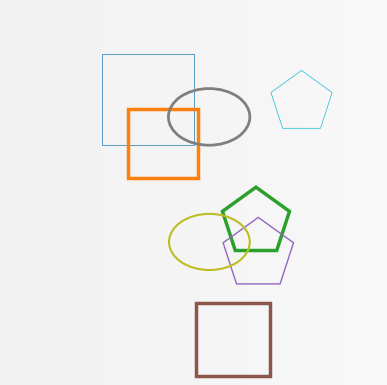[{"shape": "square", "thickness": 0.5, "radius": 0.59, "center": [0.382, 0.742]}, {"shape": "square", "thickness": 2.5, "radius": 0.45, "center": [0.42, 0.627]}, {"shape": "pentagon", "thickness": 2.5, "radius": 0.45, "center": [0.661, 0.423]}, {"shape": "pentagon", "thickness": 1, "radius": 0.48, "center": [0.667, 0.34]}, {"shape": "square", "thickness": 2.5, "radius": 0.48, "center": [0.601, 0.118]}, {"shape": "oval", "thickness": 2, "radius": 0.53, "center": [0.54, 0.696]}, {"shape": "oval", "thickness": 1.5, "radius": 0.52, "center": [0.54, 0.372]}, {"shape": "pentagon", "thickness": 0.5, "radius": 0.42, "center": [0.778, 0.734]}]